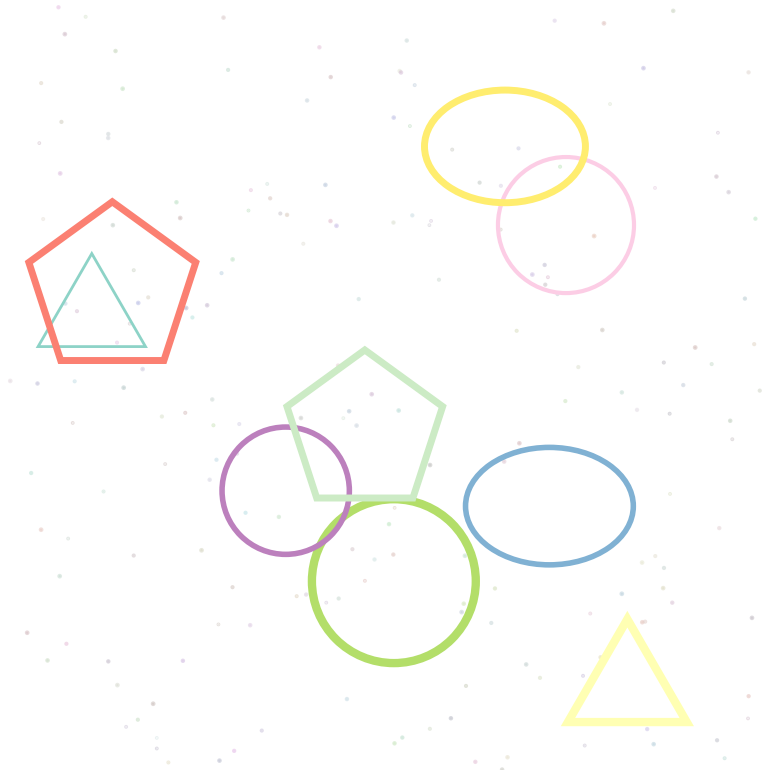[{"shape": "triangle", "thickness": 1, "radius": 0.4, "center": [0.119, 0.59]}, {"shape": "triangle", "thickness": 3, "radius": 0.45, "center": [0.815, 0.107]}, {"shape": "pentagon", "thickness": 2.5, "radius": 0.57, "center": [0.146, 0.624]}, {"shape": "oval", "thickness": 2, "radius": 0.54, "center": [0.714, 0.343]}, {"shape": "circle", "thickness": 3, "radius": 0.53, "center": [0.512, 0.245]}, {"shape": "circle", "thickness": 1.5, "radius": 0.44, "center": [0.735, 0.708]}, {"shape": "circle", "thickness": 2, "radius": 0.41, "center": [0.371, 0.363]}, {"shape": "pentagon", "thickness": 2.5, "radius": 0.53, "center": [0.474, 0.439]}, {"shape": "oval", "thickness": 2.5, "radius": 0.52, "center": [0.656, 0.81]}]